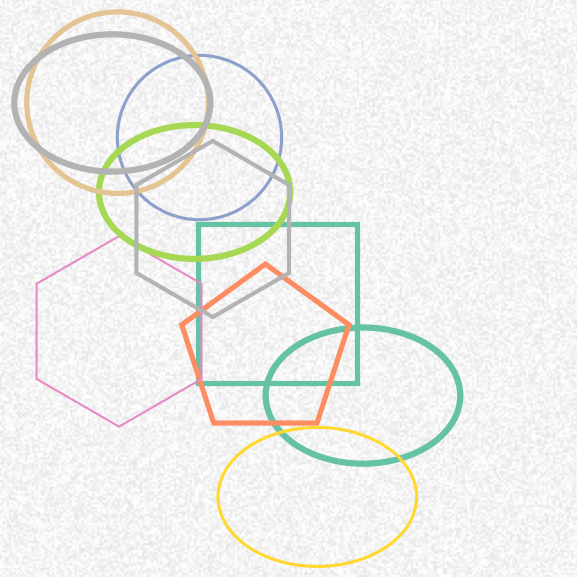[{"shape": "oval", "thickness": 3, "radius": 0.84, "center": [0.629, 0.314]}, {"shape": "square", "thickness": 2.5, "radius": 0.69, "center": [0.481, 0.474]}, {"shape": "pentagon", "thickness": 2.5, "radius": 0.76, "center": [0.46, 0.39]}, {"shape": "circle", "thickness": 1.5, "radius": 0.71, "center": [0.345, 0.761]}, {"shape": "hexagon", "thickness": 1, "radius": 0.82, "center": [0.206, 0.425]}, {"shape": "oval", "thickness": 3, "radius": 0.83, "center": [0.337, 0.667]}, {"shape": "oval", "thickness": 1.5, "radius": 0.86, "center": [0.549, 0.139]}, {"shape": "circle", "thickness": 2.5, "radius": 0.79, "center": [0.204, 0.821]}, {"shape": "oval", "thickness": 3, "radius": 0.85, "center": [0.195, 0.821]}, {"shape": "hexagon", "thickness": 2, "radius": 0.76, "center": [0.368, 0.603]}]